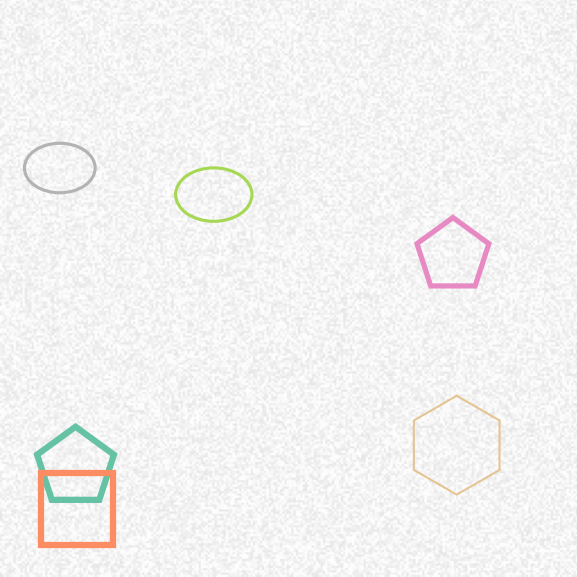[{"shape": "pentagon", "thickness": 3, "radius": 0.35, "center": [0.131, 0.19]}, {"shape": "square", "thickness": 3, "radius": 0.31, "center": [0.134, 0.117]}, {"shape": "pentagon", "thickness": 2.5, "radius": 0.33, "center": [0.784, 0.557]}, {"shape": "oval", "thickness": 1.5, "radius": 0.33, "center": [0.37, 0.662]}, {"shape": "hexagon", "thickness": 1, "radius": 0.43, "center": [0.791, 0.228]}, {"shape": "oval", "thickness": 1.5, "radius": 0.31, "center": [0.104, 0.708]}]